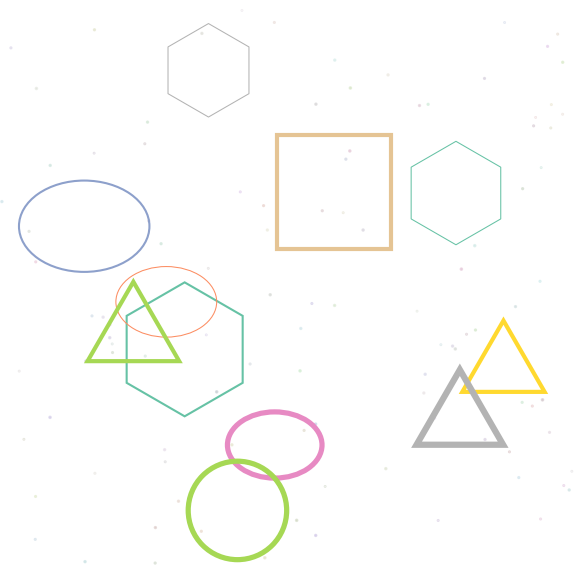[{"shape": "hexagon", "thickness": 0.5, "radius": 0.45, "center": [0.79, 0.665]}, {"shape": "hexagon", "thickness": 1, "radius": 0.58, "center": [0.32, 0.394]}, {"shape": "oval", "thickness": 0.5, "radius": 0.44, "center": [0.288, 0.476]}, {"shape": "oval", "thickness": 1, "radius": 0.56, "center": [0.146, 0.607]}, {"shape": "oval", "thickness": 2.5, "radius": 0.41, "center": [0.476, 0.229]}, {"shape": "circle", "thickness": 2.5, "radius": 0.43, "center": [0.411, 0.115]}, {"shape": "triangle", "thickness": 2, "radius": 0.46, "center": [0.231, 0.42]}, {"shape": "triangle", "thickness": 2, "radius": 0.41, "center": [0.872, 0.362]}, {"shape": "square", "thickness": 2, "radius": 0.49, "center": [0.578, 0.666]}, {"shape": "hexagon", "thickness": 0.5, "radius": 0.4, "center": [0.361, 0.877]}, {"shape": "triangle", "thickness": 3, "radius": 0.43, "center": [0.796, 0.272]}]